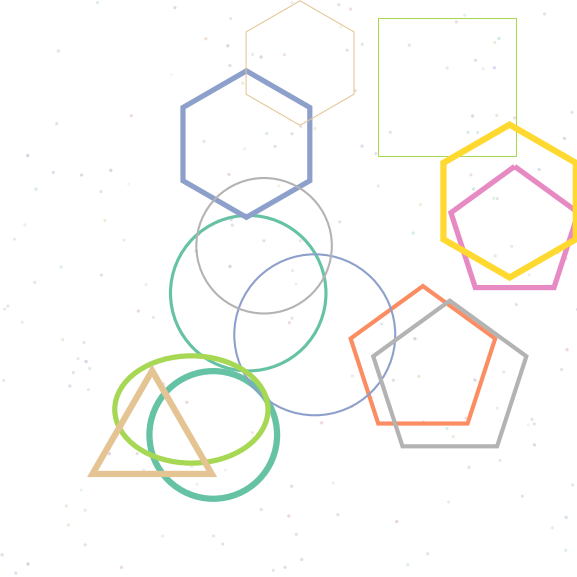[{"shape": "circle", "thickness": 1.5, "radius": 0.67, "center": [0.43, 0.491]}, {"shape": "circle", "thickness": 3, "radius": 0.55, "center": [0.369, 0.246]}, {"shape": "pentagon", "thickness": 2, "radius": 0.66, "center": [0.732, 0.372]}, {"shape": "circle", "thickness": 1, "radius": 0.7, "center": [0.545, 0.419]}, {"shape": "hexagon", "thickness": 2.5, "radius": 0.63, "center": [0.427, 0.75]}, {"shape": "pentagon", "thickness": 2.5, "radius": 0.58, "center": [0.891, 0.595]}, {"shape": "oval", "thickness": 2.5, "radius": 0.66, "center": [0.331, 0.29]}, {"shape": "square", "thickness": 0.5, "radius": 0.6, "center": [0.774, 0.849]}, {"shape": "hexagon", "thickness": 3, "radius": 0.66, "center": [0.882, 0.651]}, {"shape": "triangle", "thickness": 3, "radius": 0.6, "center": [0.263, 0.238]}, {"shape": "hexagon", "thickness": 0.5, "radius": 0.54, "center": [0.52, 0.89]}, {"shape": "pentagon", "thickness": 2, "radius": 0.7, "center": [0.779, 0.339]}, {"shape": "circle", "thickness": 1, "radius": 0.59, "center": [0.457, 0.574]}]